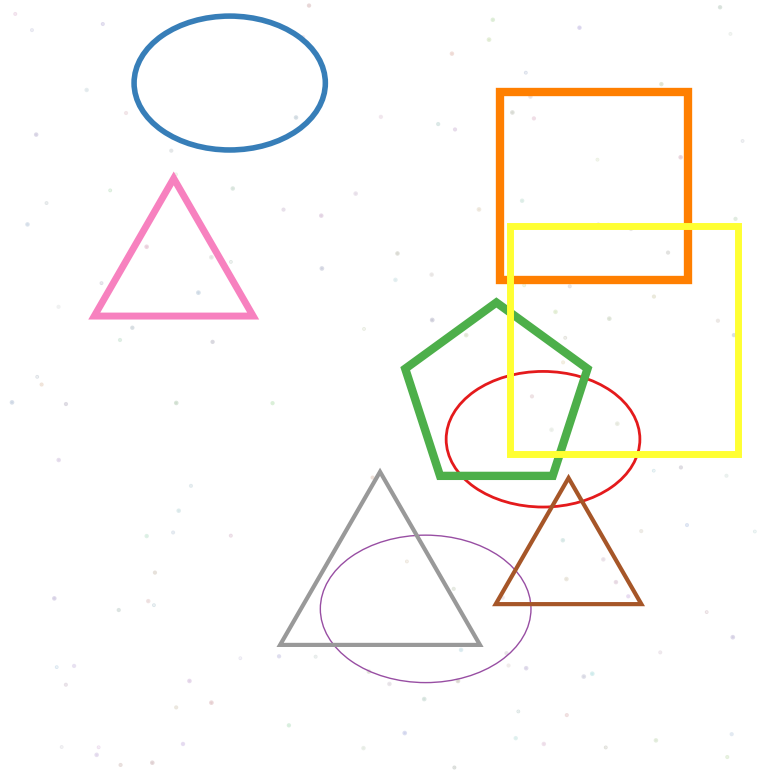[{"shape": "oval", "thickness": 1, "radius": 0.63, "center": [0.705, 0.43]}, {"shape": "oval", "thickness": 2, "radius": 0.62, "center": [0.298, 0.892]}, {"shape": "pentagon", "thickness": 3, "radius": 0.62, "center": [0.645, 0.483]}, {"shape": "oval", "thickness": 0.5, "radius": 0.68, "center": [0.553, 0.209]}, {"shape": "square", "thickness": 3, "radius": 0.61, "center": [0.771, 0.759]}, {"shape": "square", "thickness": 2.5, "radius": 0.74, "center": [0.81, 0.558]}, {"shape": "triangle", "thickness": 1.5, "radius": 0.55, "center": [0.738, 0.27]}, {"shape": "triangle", "thickness": 2.5, "radius": 0.6, "center": [0.226, 0.649]}, {"shape": "triangle", "thickness": 1.5, "radius": 0.75, "center": [0.494, 0.237]}]